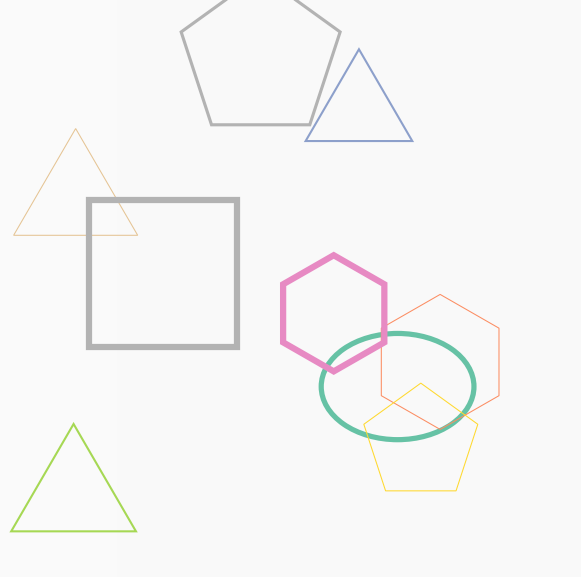[{"shape": "oval", "thickness": 2.5, "radius": 0.66, "center": [0.684, 0.33]}, {"shape": "hexagon", "thickness": 0.5, "radius": 0.58, "center": [0.757, 0.372]}, {"shape": "triangle", "thickness": 1, "radius": 0.53, "center": [0.618, 0.808]}, {"shape": "hexagon", "thickness": 3, "radius": 0.5, "center": [0.574, 0.457]}, {"shape": "triangle", "thickness": 1, "radius": 0.62, "center": [0.127, 0.141]}, {"shape": "pentagon", "thickness": 0.5, "radius": 0.52, "center": [0.724, 0.233]}, {"shape": "triangle", "thickness": 0.5, "radius": 0.62, "center": [0.13, 0.653]}, {"shape": "square", "thickness": 3, "radius": 0.64, "center": [0.281, 0.526]}, {"shape": "pentagon", "thickness": 1.5, "radius": 0.72, "center": [0.448, 0.899]}]